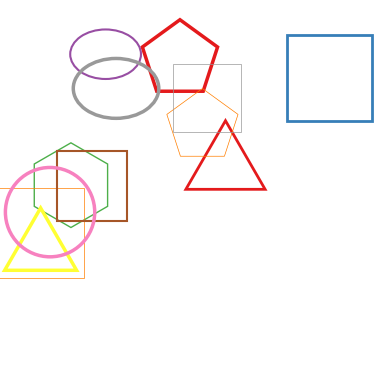[{"shape": "triangle", "thickness": 2, "radius": 0.59, "center": [0.586, 0.568]}, {"shape": "pentagon", "thickness": 2.5, "radius": 0.51, "center": [0.467, 0.846]}, {"shape": "square", "thickness": 2, "radius": 0.55, "center": [0.857, 0.797]}, {"shape": "hexagon", "thickness": 1, "radius": 0.55, "center": [0.184, 0.519]}, {"shape": "oval", "thickness": 1.5, "radius": 0.46, "center": [0.274, 0.859]}, {"shape": "square", "thickness": 0.5, "radius": 0.58, "center": [0.101, 0.395]}, {"shape": "pentagon", "thickness": 0.5, "radius": 0.49, "center": [0.526, 0.673]}, {"shape": "triangle", "thickness": 2.5, "radius": 0.54, "center": [0.106, 0.352]}, {"shape": "square", "thickness": 1.5, "radius": 0.46, "center": [0.239, 0.516]}, {"shape": "circle", "thickness": 2.5, "radius": 0.58, "center": [0.13, 0.449]}, {"shape": "square", "thickness": 0.5, "radius": 0.44, "center": [0.538, 0.746]}, {"shape": "oval", "thickness": 2.5, "radius": 0.56, "center": [0.301, 0.77]}]